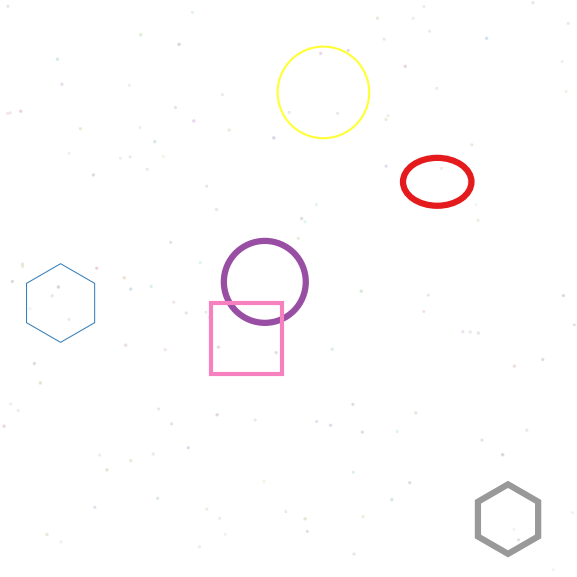[{"shape": "oval", "thickness": 3, "radius": 0.3, "center": [0.757, 0.684]}, {"shape": "hexagon", "thickness": 0.5, "radius": 0.34, "center": [0.105, 0.474]}, {"shape": "circle", "thickness": 3, "radius": 0.35, "center": [0.459, 0.511]}, {"shape": "circle", "thickness": 1, "radius": 0.4, "center": [0.56, 0.839]}, {"shape": "square", "thickness": 2, "radius": 0.31, "center": [0.427, 0.413]}, {"shape": "hexagon", "thickness": 3, "radius": 0.3, "center": [0.88, 0.1]}]